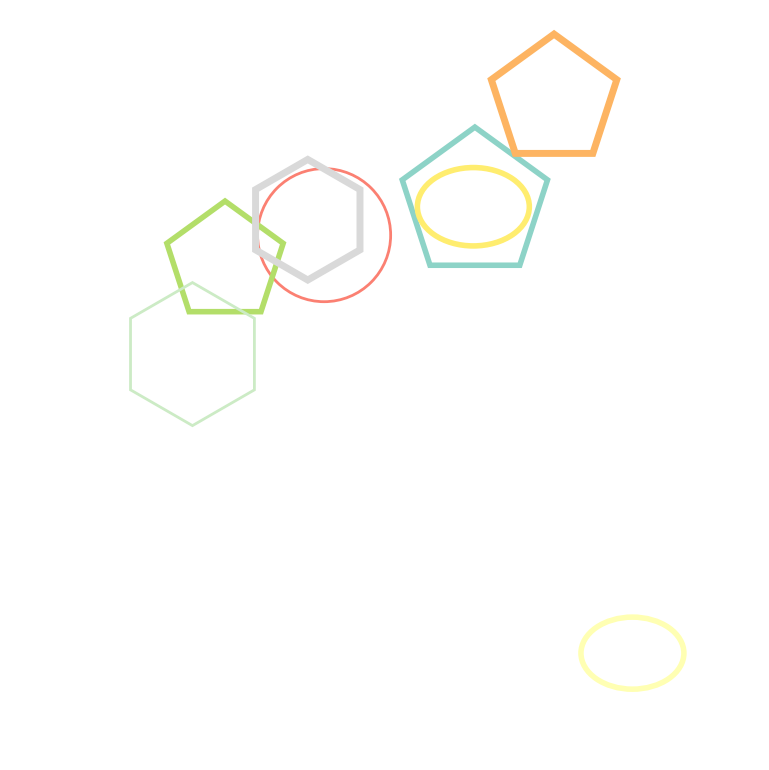[{"shape": "pentagon", "thickness": 2, "radius": 0.5, "center": [0.617, 0.736]}, {"shape": "oval", "thickness": 2, "radius": 0.33, "center": [0.821, 0.152]}, {"shape": "circle", "thickness": 1, "radius": 0.43, "center": [0.421, 0.695]}, {"shape": "pentagon", "thickness": 2.5, "radius": 0.43, "center": [0.72, 0.87]}, {"shape": "pentagon", "thickness": 2, "radius": 0.4, "center": [0.292, 0.659]}, {"shape": "hexagon", "thickness": 2.5, "radius": 0.39, "center": [0.4, 0.715]}, {"shape": "hexagon", "thickness": 1, "radius": 0.46, "center": [0.25, 0.54]}, {"shape": "oval", "thickness": 2, "radius": 0.36, "center": [0.615, 0.732]}]